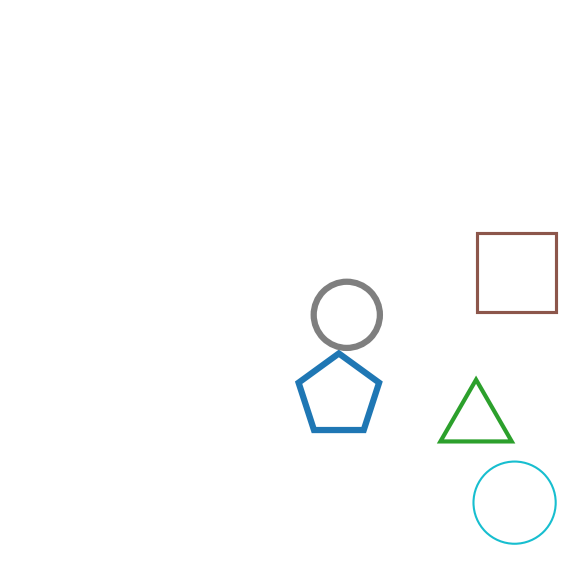[{"shape": "pentagon", "thickness": 3, "radius": 0.37, "center": [0.587, 0.314]}, {"shape": "triangle", "thickness": 2, "radius": 0.36, "center": [0.824, 0.27]}, {"shape": "square", "thickness": 1.5, "radius": 0.34, "center": [0.894, 0.527]}, {"shape": "circle", "thickness": 3, "radius": 0.29, "center": [0.601, 0.454]}, {"shape": "circle", "thickness": 1, "radius": 0.36, "center": [0.891, 0.129]}]